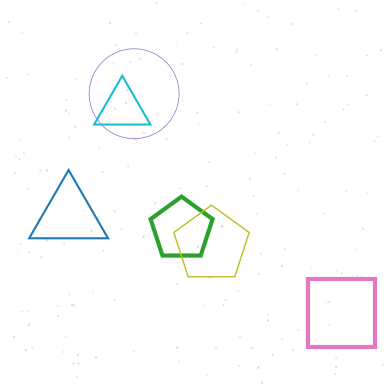[{"shape": "triangle", "thickness": 1.5, "radius": 0.59, "center": [0.178, 0.44]}, {"shape": "pentagon", "thickness": 3, "radius": 0.42, "center": [0.472, 0.405]}, {"shape": "circle", "thickness": 0.5, "radius": 0.58, "center": [0.348, 0.757]}, {"shape": "square", "thickness": 3, "radius": 0.44, "center": [0.887, 0.187]}, {"shape": "pentagon", "thickness": 1, "radius": 0.51, "center": [0.549, 0.364]}, {"shape": "triangle", "thickness": 1.5, "radius": 0.42, "center": [0.318, 0.719]}]